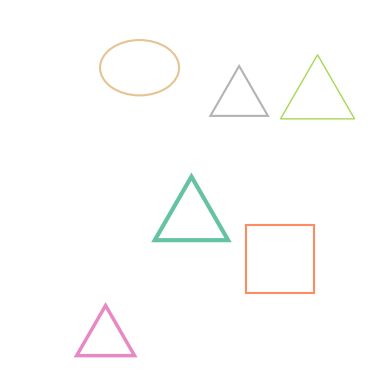[{"shape": "triangle", "thickness": 3, "radius": 0.55, "center": [0.497, 0.431]}, {"shape": "square", "thickness": 1.5, "radius": 0.44, "center": [0.726, 0.327]}, {"shape": "triangle", "thickness": 2.5, "radius": 0.43, "center": [0.274, 0.12]}, {"shape": "triangle", "thickness": 1, "radius": 0.55, "center": [0.825, 0.747]}, {"shape": "oval", "thickness": 1.5, "radius": 0.51, "center": [0.362, 0.824]}, {"shape": "triangle", "thickness": 1.5, "radius": 0.43, "center": [0.621, 0.742]}]